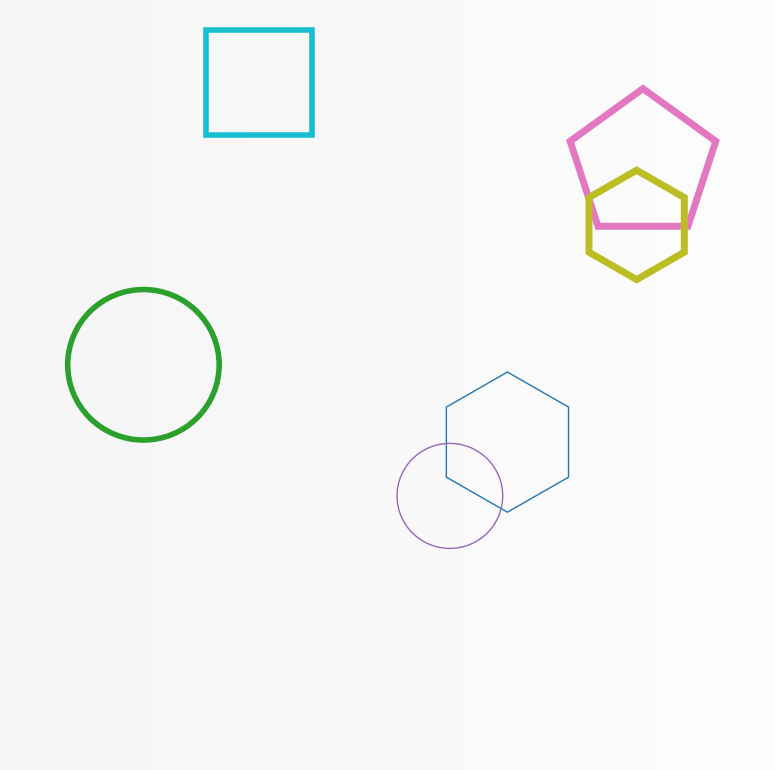[{"shape": "hexagon", "thickness": 0.5, "radius": 0.46, "center": [0.655, 0.426]}, {"shape": "circle", "thickness": 2, "radius": 0.49, "center": [0.185, 0.526]}, {"shape": "circle", "thickness": 0.5, "radius": 0.34, "center": [0.58, 0.356]}, {"shape": "pentagon", "thickness": 2.5, "radius": 0.49, "center": [0.83, 0.786]}, {"shape": "hexagon", "thickness": 2.5, "radius": 0.35, "center": [0.821, 0.708]}, {"shape": "square", "thickness": 2, "radius": 0.34, "center": [0.335, 0.893]}]